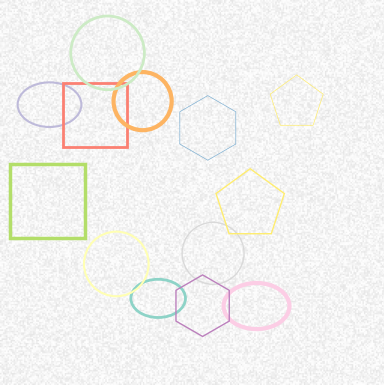[{"shape": "oval", "thickness": 2, "radius": 0.35, "center": [0.411, 0.225]}, {"shape": "circle", "thickness": 1.5, "radius": 0.42, "center": [0.302, 0.314]}, {"shape": "oval", "thickness": 1.5, "radius": 0.41, "center": [0.129, 0.728]}, {"shape": "square", "thickness": 2, "radius": 0.42, "center": [0.247, 0.703]}, {"shape": "hexagon", "thickness": 0.5, "radius": 0.42, "center": [0.54, 0.668]}, {"shape": "circle", "thickness": 3, "radius": 0.38, "center": [0.37, 0.737]}, {"shape": "square", "thickness": 2.5, "radius": 0.49, "center": [0.123, 0.478]}, {"shape": "oval", "thickness": 3, "radius": 0.43, "center": [0.666, 0.205]}, {"shape": "circle", "thickness": 1, "radius": 0.4, "center": [0.553, 0.342]}, {"shape": "hexagon", "thickness": 1, "radius": 0.4, "center": [0.526, 0.206]}, {"shape": "circle", "thickness": 2, "radius": 0.48, "center": [0.279, 0.863]}, {"shape": "pentagon", "thickness": 0.5, "radius": 0.36, "center": [0.771, 0.733]}, {"shape": "pentagon", "thickness": 1, "radius": 0.47, "center": [0.65, 0.468]}]